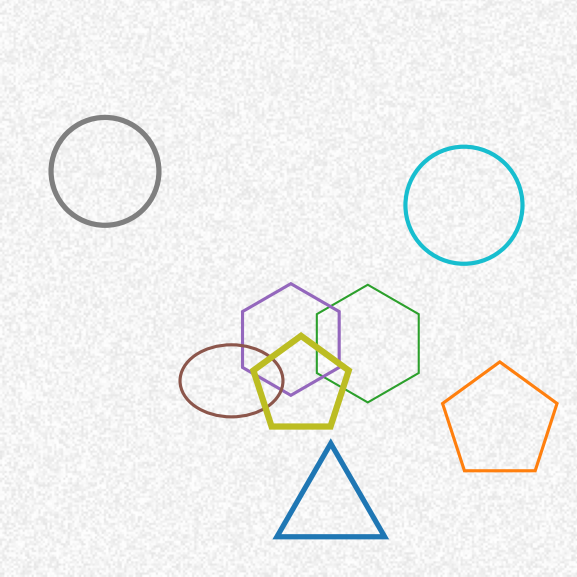[{"shape": "triangle", "thickness": 2.5, "radius": 0.54, "center": [0.573, 0.124]}, {"shape": "pentagon", "thickness": 1.5, "radius": 0.52, "center": [0.865, 0.268]}, {"shape": "hexagon", "thickness": 1, "radius": 0.51, "center": [0.637, 0.404]}, {"shape": "hexagon", "thickness": 1.5, "radius": 0.48, "center": [0.504, 0.411]}, {"shape": "oval", "thickness": 1.5, "radius": 0.45, "center": [0.401, 0.34]}, {"shape": "circle", "thickness": 2.5, "radius": 0.47, "center": [0.182, 0.702]}, {"shape": "pentagon", "thickness": 3, "radius": 0.43, "center": [0.521, 0.331]}, {"shape": "circle", "thickness": 2, "radius": 0.51, "center": [0.803, 0.644]}]